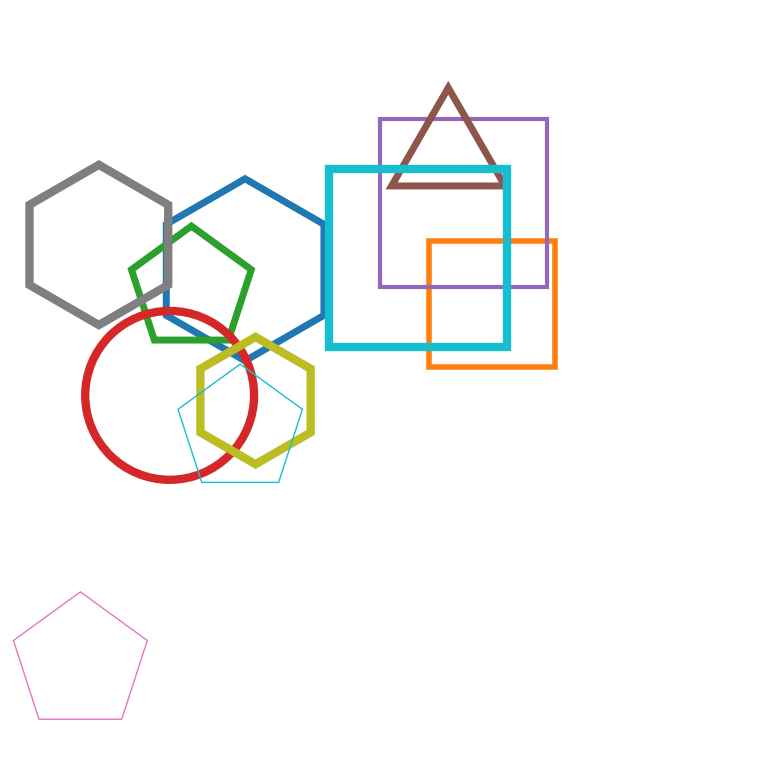[{"shape": "hexagon", "thickness": 2.5, "radius": 0.59, "center": [0.318, 0.65]}, {"shape": "square", "thickness": 2, "radius": 0.41, "center": [0.639, 0.605]}, {"shape": "pentagon", "thickness": 2.5, "radius": 0.41, "center": [0.249, 0.625]}, {"shape": "circle", "thickness": 3, "radius": 0.55, "center": [0.22, 0.487]}, {"shape": "square", "thickness": 1.5, "radius": 0.54, "center": [0.602, 0.737]}, {"shape": "triangle", "thickness": 2.5, "radius": 0.42, "center": [0.582, 0.801]}, {"shape": "pentagon", "thickness": 0.5, "radius": 0.46, "center": [0.104, 0.14]}, {"shape": "hexagon", "thickness": 3, "radius": 0.52, "center": [0.128, 0.682]}, {"shape": "hexagon", "thickness": 3, "radius": 0.41, "center": [0.332, 0.48]}, {"shape": "square", "thickness": 3, "radius": 0.58, "center": [0.543, 0.665]}, {"shape": "pentagon", "thickness": 0.5, "radius": 0.42, "center": [0.312, 0.442]}]